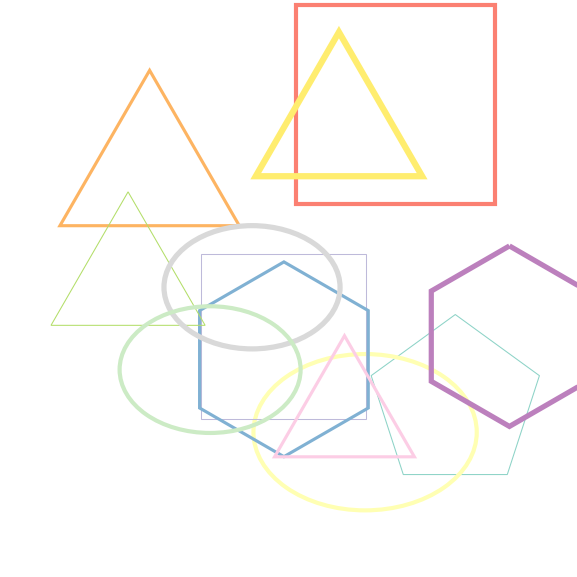[{"shape": "pentagon", "thickness": 0.5, "radius": 0.77, "center": [0.788, 0.301]}, {"shape": "oval", "thickness": 2, "radius": 0.97, "center": [0.632, 0.251]}, {"shape": "square", "thickness": 0.5, "radius": 0.71, "center": [0.49, 0.417]}, {"shape": "square", "thickness": 2, "radius": 0.86, "center": [0.685, 0.818]}, {"shape": "hexagon", "thickness": 1.5, "radius": 0.84, "center": [0.492, 0.377]}, {"shape": "triangle", "thickness": 1.5, "radius": 0.9, "center": [0.259, 0.698]}, {"shape": "triangle", "thickness": 0.5, "radius": 0.77, "center": [0.222, 0.513]}, {"shape": "triangle", "thickness": 1.5, "radius": 0.7, "center": [0.597, 0.278]}, {"shape": "oval", "thickness": 2.5, "radius": 0.76, "center": [0.436, 0.502]}, {"shape": "hexagon", "thickness": 2.5, "radius": 0.78, "center": [0.882, 0.417]}, {"shape": "oval", "thickness": 2, "radius": 0.78, "center": [0.364, 0.359]}, {"shape": "triangle", "thickness": 3, "radius": 0.83, "center": [0.587, 0.777]}]